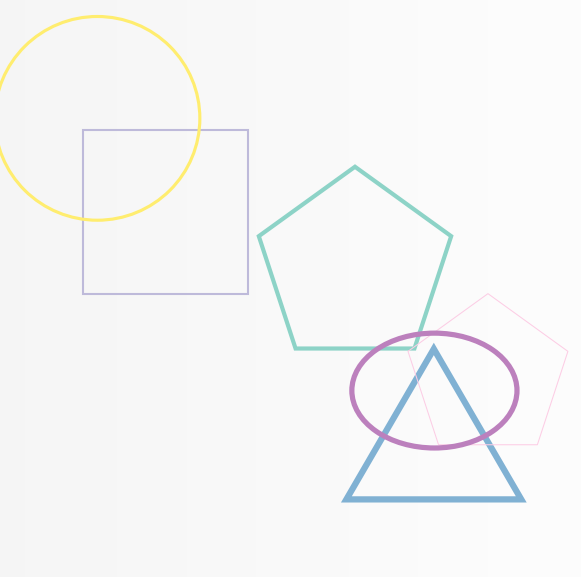[{"shape": "pentagon", "thickness": 2, "radius": 0.87, "center": [0.611, 0.536]}, {"shape": "square", "thickness": 1, "radius": 0.71, "center": [0.285, 0.632]}, {"shape": "triangle", "thickness": 3, "radius": 0.87, "center": [0.746, 0.221]}, {"shape": "pentagon", "thickness": 0.5, "radius": 0.72, "center": [0.839, 0.346]}, {"shape": "oval", "thickness": 2.5, "radius": 0.71, "center": [0.747, 0.323]}, {"shape": "circle", "thickness": 1.5, "radius": 0.88, "center": [0.167, 0.794]}]